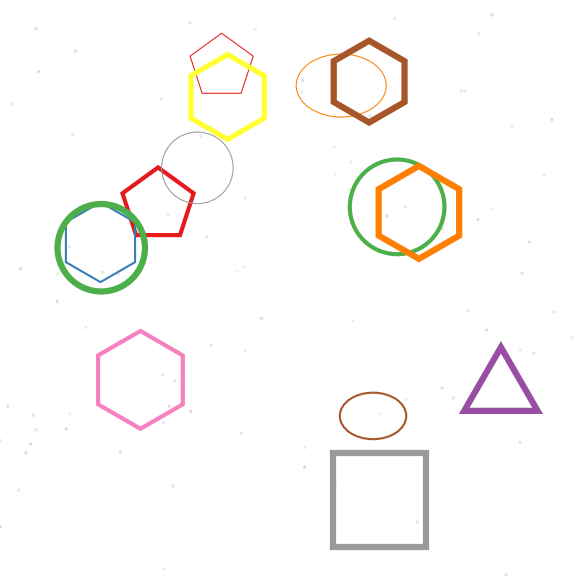[{"shape": "pentagon", "thickness": 2, "radius": 0.32, "center": [0.274, 0.644]}, {"shape": "pentagon", "thickness": 0.5, "radius": 0.29, "center": [0.384, 0.884]}, {"shape": "hexagon", "thickness": 1, "radius": 0.35, "center": [0.174, 0.58]}, {"shape": "circle", "thickness": 2, "radius": 0.41, "center": [0.688, 0.641]}, {"shape": "circle", "thickness": 3, "radius": 0.38, "center": [0.175, 0.57]}, {"shape": "triangle", "thickness": 3, "radius": 0.37, "center": [0.867, 0.324]}, {"shape": "oval", "thickness": 0.5, "radius": 0.39, "center": [0.591, 0.851]}, {"shape": "hexagon", "thickness": 3, "radius": 0.4, "center": [0.725, 0.631]}, {"shape": "hexagon", "thickness": 2.5, "radius": 0.37, "center": [0.394, 0.831]}, {"shape": "oval", "thickness": 1, "radius": 0.29, "center": [0.646, 0.279]}, {"shape": "hexagon", "thickness": 3, "radius": 0.35, "center": [0.639, 0.858]}, {"shape": "hexagon", "thickness": 2, "radius": 0.42, "center": [0.243, 0.341]}, {"shape": "circle", "thickness": 0.5, "radius": 0.31, "center": [0.342, 0.709]}, {"shape": "square", "thickness": 3, "radius": 0.41, "center": [0.657, 0.134]}]